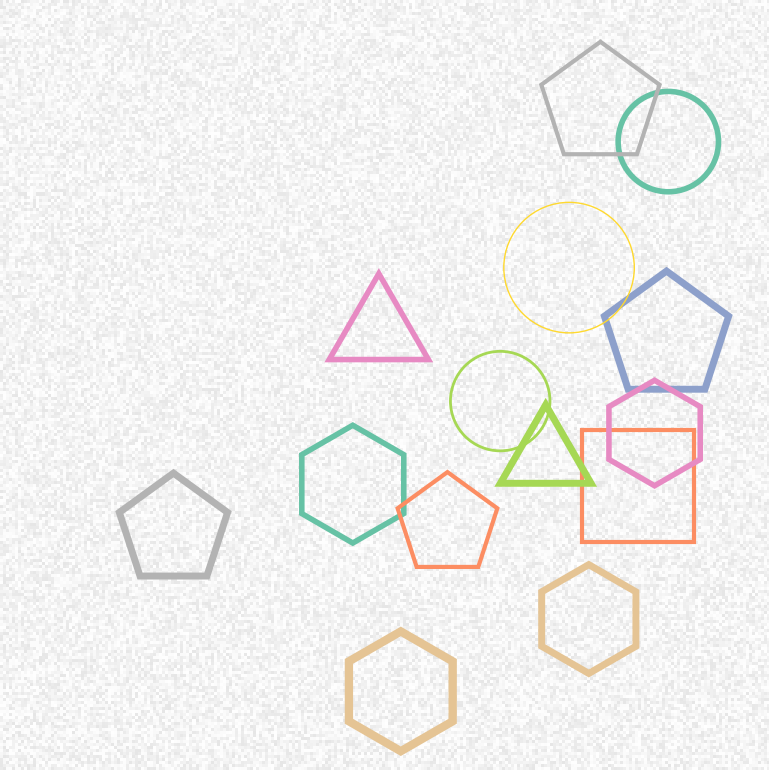[{"shape": "hexagon", "thickness": 2, "radius": 0.38, "center": [0.458, 0.371]}, {"shape": "circle", "thickness": 2, "radius": 0.33, "center": [0.868, 0.816]}, {"shape": "square", "thickness": 1.5, "radius": 0.37, "center": [0.828, 0.369]}, {"shape": "pentagon", "thickness": 1.5, "radius": 0.34, "center": [0.581, 0.319]}, {"shape": "pentagon", "thickness": 2.5, "radius": 0.42, "center": [0.866, 0.563]}, {"shape": "hexagon", "thickness": 2, "radius": 0.34, "center": [0.85, 0.438]}, {"shape": "triangle", "thickness": 2, "radius": 0.37, "center": [0.492, 0.57]}, {"shape": "circle", "thickness": 1, "radius": 0.32, "center": [0.65, 0.479]}, {"shape": "triangle", "thickness": 2.5, "radius": 0.34, "center": [0.709, 0.406]}, {"shape": "circle", "thickness": 0.5, "radius": 0.42, "center": [0.739, 0.652]}, {"shape": "hexagon", "thickness": 2.5, "radius": 0.35, "center": [0.765, 0.196]}, {"shape": "hexagon", "thickness": 3, "radius": 0.39, "center": [0.521, 0.102]}, {"shape": "pentagon", "thickness": 2.5, "radius": 0.37, "center": [0.225, 0.312]}, {"shape": "pentagon", "thickness": 1.5, "radius": 0.4, "center": [0.78, 0.865]}]